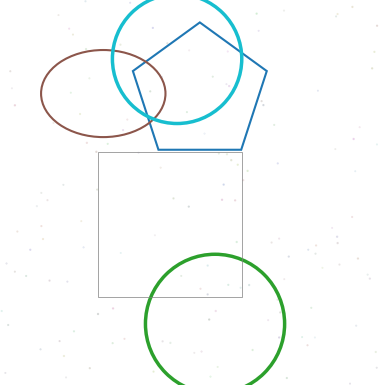[{"shape": "pentagon", "thickness": 1.5, "radius": 0.91, "center": [0.519, 0.759]}, {"shape": "circle", "thickness": 2.5, "radius": 0.9, "center": [0.559, 0.159]}, {"shape": "oval", "thickness": 1.5, "radius": 0.81, "center": [0.268, 0.757]}, {"shape": "square", "thickness": 0.5, "radius": 0.94, "center": [0.442, 0.417]}, {"shape": "circle", "thickness": 2.5, "radius": 0.84, "center": [0.46, 0.847]}]